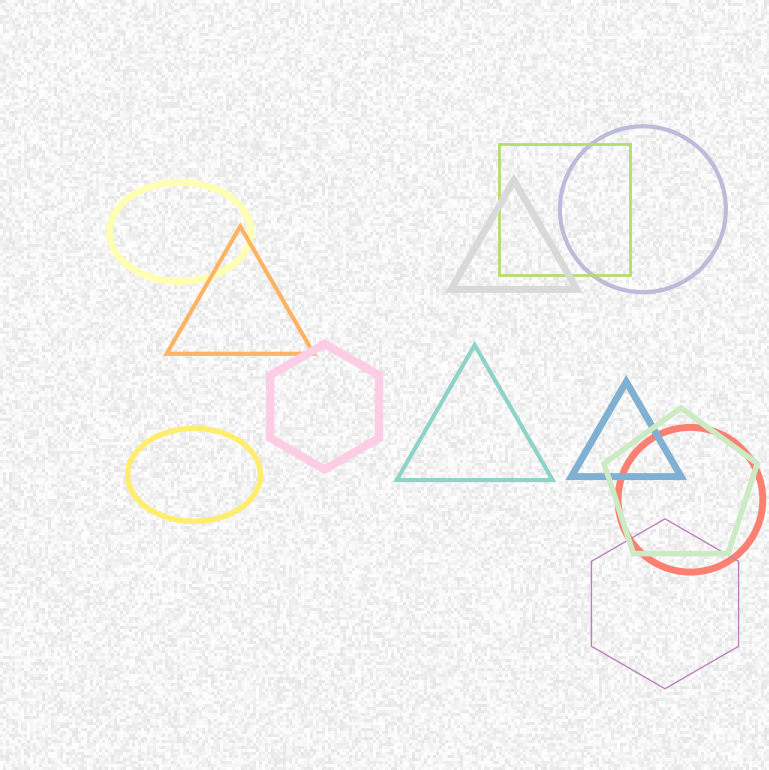[{"shape": "triangle", "thickness": 1.5, "radius": 0.58, "center": [0.616, 0.435]}, {"shape": "oval", "thickness": 2.5, "radius": 0.46, "center": [0.234, 0.699]}, {"shape": "circle", "thickness": 1.5, "radius": 0.54, "center": [0.835, 0.728]}, {"shape": "circle", "thickness": 2.5, "radius": 0.47, "center": [0.897, 0.351]}, {"shape": "triangle", "thickness": 2.5, "radius": 0.41, "center": [0.813, 0.422]}, {"shape": "triangle", "thickness": 1.5, "radius": 0.55, "center": [0.312, 0.596]}, {"shape": "square", "thickness": 1, "radius": 0.43, "center": [0.733, 0.727]}, {"shape": "hexagon", "thickness": 3, "radius": 0.41, "center": [0.422, 0.472]}, {"shape": "triangle", "thickness": 2.5, "radius": 0.47, "center": [0.667, 0.671]}, {"shape": "hexagon", "thickness": 0.5, "radius": 0.55, "center": [0.864, 0.216]}, {"shape": "pentagon", "thickness": 2, "radius": 0.52, "center": [0.884, 0.366]}, {"shape": "oval", "thickness": 2, "radius": 0.43, "center": [0.252, 0.383]}]